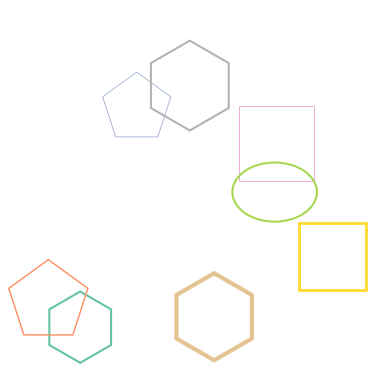[{"shape": "hexagon", "thickness": 1.5, "radius": 0.46, "center": [0.208, 0.15]}, {"shape": "pentagon", "thickness": 1, "radius": 0.54, "center": [0.126, 0.217]}, {"shape": "pentagon", "thickness": 0.5, "radius": 0.47, "center": [0.355, 0.72]}, {"shape": "square", "thickness": 0.5, "radius": 0.49, "center": [0.719, 0.628]}, {"shape": "oval", "thickness": 1.5, "radius": 0.55, "center": [0.713, 0.501]}, {"shape": "square", "thickness": 2, "radius": 0.44, "center": [0.864, 0.333]}, {"shape": "hexagon", "thickness": 3, "radius": 0.57, "center": [0.556, 0.177]}, {"shape": "hexagon", "thickness": 1.5, "radius": 0.58, "center": [0.493, 0.778]}]